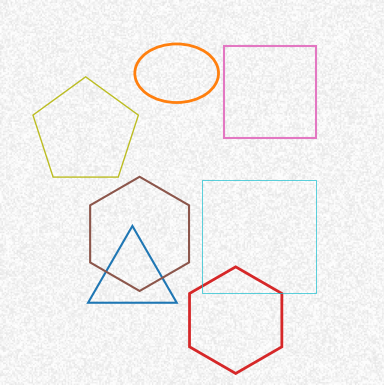[{"shape": "triangle", "thickness": 1.5, "radius": 0.66, "center": [0.344, 0.28]}, {"shape": "oval", "thickness": 2, "radius": 0.54, "center": [0.459, 0.81]}, {"shape": "hexagon", "thickness": 2, "radius": 0.69, "center": [0.612, 0.168]}, {"shape": "hexagon", "thickness": 1.5, "radius": 0.74, "center": [0.363, 0.393]}, {"shape": "square", "thickness": 1.5, "radius": 0.6, "center": [0.7, 0.761]}, {"shape": "pentagon", "thickness": 1, "radius": 0.72, "center": [0.223, 0.656]}, {"shape": "square", "thickness": 0.5, "radius": 0.74, "center": [0.673, 0.386]}]